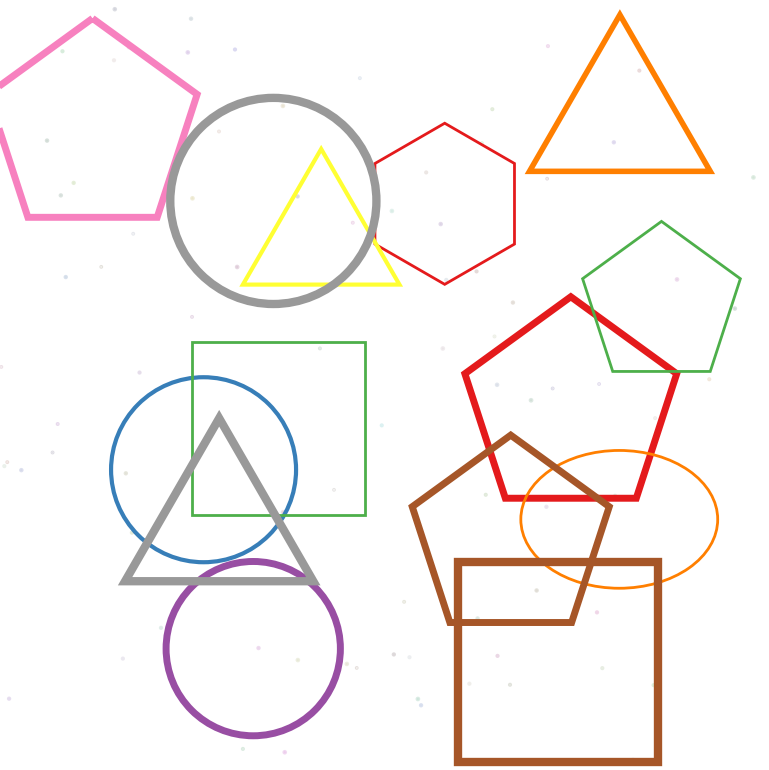[{"shape": "pentagon", "thickness": 2.5, "radius": 0.72, "center": [0.741, 0.47]}, {"shape": "hexagon", "thickness": 1, "radius": 0.52, "center": [0.578, 0.735]}, {"shape": "circle", "thickness": 1.5, "radius": 0.6, "center": [0.264, 0.39]}, {"shape": "square", "thickness": 1, "radius": 0.56, "center": [0.361, 0.444]}, {"shape": "pentagon", "thickness": 1, "radius": 0.54, "center": [0.859, 0.605]}, {"shape": "circle", "thickness": 2.5, "radius": 0.57, "center": [0.329, 0.158]}, {"shape": "triangle", "thickness": 2, "radius": 0.68, "center": [0.805, 0.845]}, {"shape": "oval", "thickness": 1, "radius": 0.64, "center": [0.804, 0.326]}, {"shape": "triangle", "thickness": 1.5, "radius": 0.59, "center": [0.417, 0.689]}, {"shape": "square", "thickness": 3, "radius": 0.65, "center": [0.725, 0.14]}, {"shape": "pentagon", "thickness": 2.5, "radius": 0.67, "center": [0.663, 0.3]}, {"shape": "pentagon", "thickness": 2.5, "radius": 0.71, "center": [0.12, 0.833]}, {"shape": "triangle", "thickness": 3, "radius": 0.71, "center": [0.285, 0.316]}, {"shape": "circle", "thickness": 3, "radius": 0.67, "center": [0.355, 0.739]}]